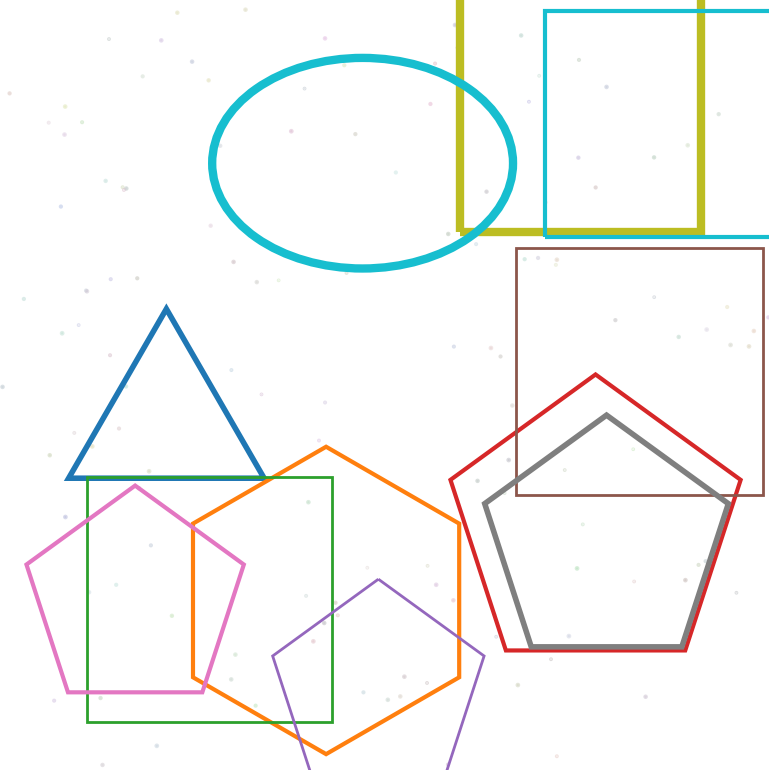[{"shape": "triangle", "thickness": 2, "radius": 0.73, "center": [0.216, 0.452]}, {"shape": "hexagon", "thickness": 1.5, "radius": 1.0, "center": [0.423, 0.22]}, {"shape": "square", "thickness": 1, "radius": 0.8, "center": [0.272, 0.222]}, {"shape": "pentagon", "thickness": 1.5, "radius": 0.99, "center": [0.773, 0.316]}, {"shape": "pentagon", "thickness": 1, "radius": 0.72, "center": [0.491, 0.103]}, {"shape": "square", "thickness": 1, "radius": 0.8, "center": [0.83, 0.517]}, {"shape": "pentagon", "thickness": 1.5, "radius": 0.74, "center": [0.176, 0.221]}, {"shape": "pentagon", "thickness": 2, "radius": 0.83, "center": [0.788, 0.294]}, {"shape": "square", "thickness": 3, "radius": 0.78, "center": [0.754, 0.854]}, {"shape": "oval", "thickness": 3, "radius": 0.98, "center": [0.471, 0.788]}, {"shape": "square", "thickness": 1.5, "radius": 0.74, "center": [0.855, 0.839]}]